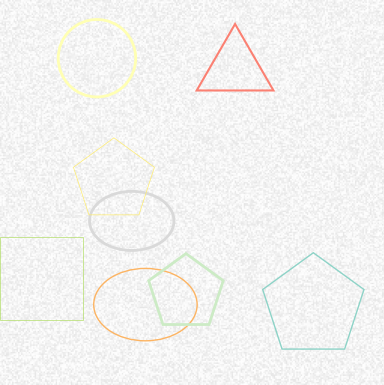[{"shape": "pentagon", "thickness": 1, "radius": 0.69, "center": [0.814, 0.205]}, {"shape": "circle", "thickness": 2, "radius": 0.5, "center": [0.252, 0.849]}, {"shape": "triangle", "thickness": 1.5, "radius": 0.58, "center": [0.611, 0.823]}, {"shape": "oval", "thickness": 1, "radius": 0.67, "center": [0.378, 0.209]}, {"shape": "square", "thickness": 0.5, "radius": 0.54, "center": [0.107, 0.276]}, {"shape": "oval", "thickness": 2, "radius": 0.55, "center": [0.342, 0.426]}, {"shape": "pentagon", "thickness": 2, "radius": 0.51, "center": [0.483, 0.239]}, {"shape": "pentagon", "thickness": 0.5, "radius": 0.55, "center": [0.296, 0.531]}]